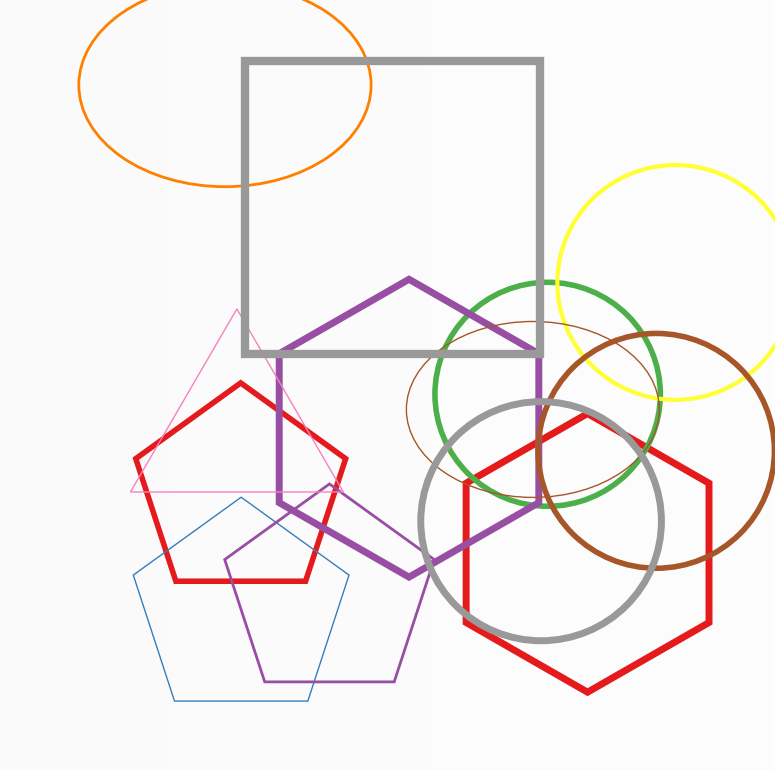[{"shape": "hexagon", "thickness": 2.5, "radius": 0.9, "center": [0.758, 0.282]}, {"shape": "pentagon", "thickness": 2, "radius": 0.71, "center": [0.311, 0.36]}, {"shape": "pentagon", "thickness": 0.5, "radius": 0.73, "center": [0.311, 0.208]}, {"shape": "circle", "thickness": 2, "radius": 0.73, "center": [0.707, 0.488]}, {"shape": "pentagon", "thickness": 1, "radius": 0.71, "center": [0.425, 0.229]}, {"shape": "hexagon", "thickness": 2.5, "radius": 0.97, "center": [0.528, 0.444]}, {"shape": "oval", "thickness": 1, "radius": 0.94, "center": [0.29, 0.89]}, {"shape": "circle", "thickness": 1.5, "radius": 0.76, "center": [0.872, 0.633]}, {"shape": "oval", "thickness": 0.5, "radius": 0.82, "center": [0.688, 0.468]}, {"shape": "circle", "thickness": 2, "radius": 0.76, "center": [0.847, 0.415]}, {"shape": "triangle", "thickness": 0.5, "radius": 0.79, "center": [0.306, 0.44]}, {"shape": "square", "thickness": 3, "radius": 0.95, "center": [0.506, 0.73]}, {"shape": "circle", "thickness": 2.5, "radius": 0.78, "center": [0.698, 0.323]}]